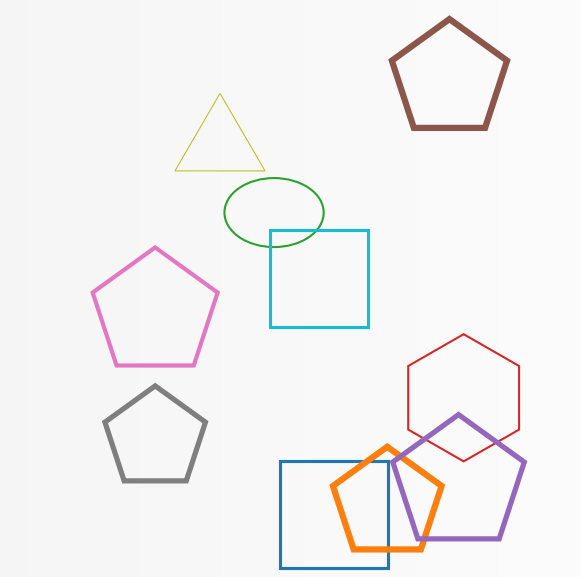[{"shape": "square", "thickness": 1.5, "radius": 0.46, "center": [0.574, 0.108]}, {"shape": "pentagon", "thickness": 3, "radius": 0.49, "center": [0.666, 0.127]}, {"shape": "oval", "thickness": 1, "radius": 0.43, "center": [0.472, 0.631]}, {"shape": "hexagon", "thickness": 1, "radius": 0.55, "center": [0.798, 0.31]}, {"shape": "pentagon", "thickness": 2.5, "radius": 0.59, "center": [0.789, 0.162]}, {"shape": "pentagon", "thickness": 3, "radius": 0.52, "center": [0.773, 0.862]}, {"shape": "pentagon", "thickness": 2, "radius": 0.57, "center": [0.267, 0.458]}, {"shape": "pentagon", "thickness": 2.5, "radius": 0.45, "center": [0.267, 0.24]}, {"shape": "triangle", "thickness": 0.5, "radius": 0.45, "center": [0.378, 0.748]}, {"shape": "square", "thickness": 1.5, "radius": 0.42, "center": [0.548, 0.517]}]